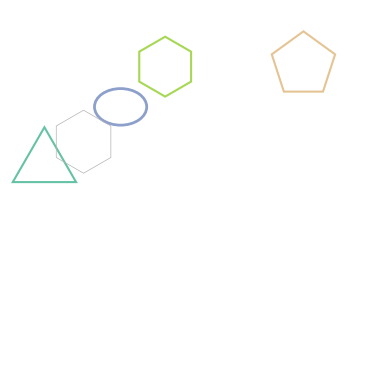[{"shape": "triangle", "thickness": 1.5, "radius": 0.47, "center": [0.115, 0.575]}, {"shape": "oval", "thickness": 2, "radius": 0.34, "center": [0.313, 0.722]}, {"shape": "hexagon", "thickness": 1.5, "radius": 0.39, "center": [0.429, 0.827]}, {"shape": "pentagon", "thickness": 1.5, "radius": 0.43, "center": [0.788, 0.832]}, {"shape": "hexagon", "thickness": 0.5, "radius": 0.41, "center": [0.217, 0.632]}]